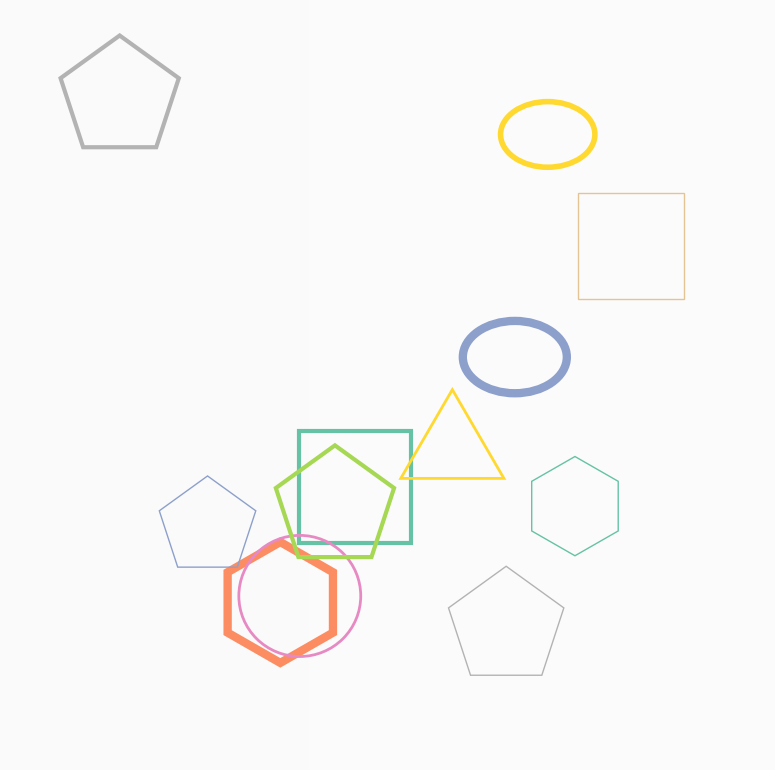[{"shape": "square", "thickness": 1.5, "radius": 0.36, "center": [0.458, 0.368]}, {"shape": "hexagon", "thickness": 0.5, "radius": 0.32, "center": [0.742, 0.343]}, {"shape": "hexagon", "thickness": 3, "radius": 0.39, "center": [0.362, 0.218]}, {"shape": "pentagon", "thickness": 0.5, "radius": 0.33, "center": [0.268, 0.316]}, {"shape": "oval", "thickness": 3, "radius": 0.34, "center": [0.664, 0.536]}, {"shape": "circle", "thickness": 1, "radius": 0.39, "center": [0.387, 0.226]}, {"shape": "pentagon", "thickness": 1.5, "radius": 0.4, "center": [0.432, 0.341]}, {"shape": "triangle", "thickness": 1, "radius": 0.38, "center": [0.584, 0.417]}, {"shape": "oval", "thickness": 2, "radius": 0.3, "center": [0.707, 0.825]}, {"shape": "square", "thickness": 0.5, "radius": 0.34, "center": [0.814, 0.681]}, {"shape": "pentagon", "thickness": 1.5, "radius": 0.4, "center": [0.154, 0.874]}, {"shape": "pentagon", "thickness": 0.5, "radius": 0.39, "center": [0.653, 0.186]}]